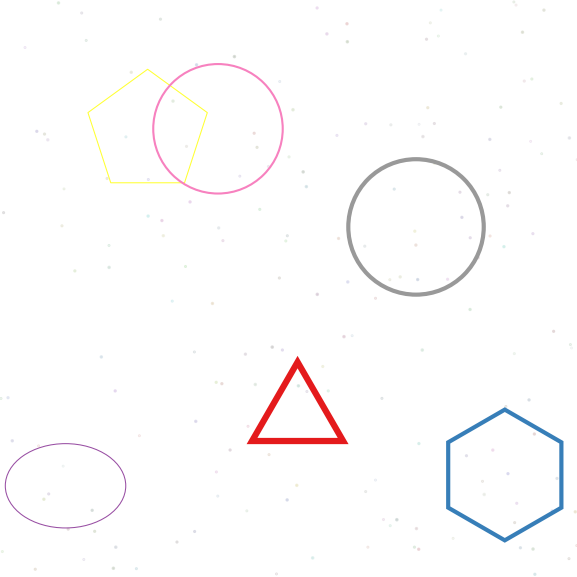[{"shape": "triangle", "thickness": 3, "radius": 0.46, "center": [0.515, 0.281]}, {"shape": "hexagon", "thickness": 2, "radius": 0.57, "center": [0.874, 0.177]}, {"shape": "oval", "thickness": 0.5, "radius": 0.52, "center": [0.113, 0.158]}, {"shape": "pentagon", "thickness": 0.5, "radius": 0.54, "center": [0.256, 0.771]}, {"shape": "circle", "thickness": 1, "radius": 0.56, "center": [0.377, 0.776]}, {"shape": "circle", "thickness": 2, "radius": 0.59, "center": [0.72, 0.606]}]